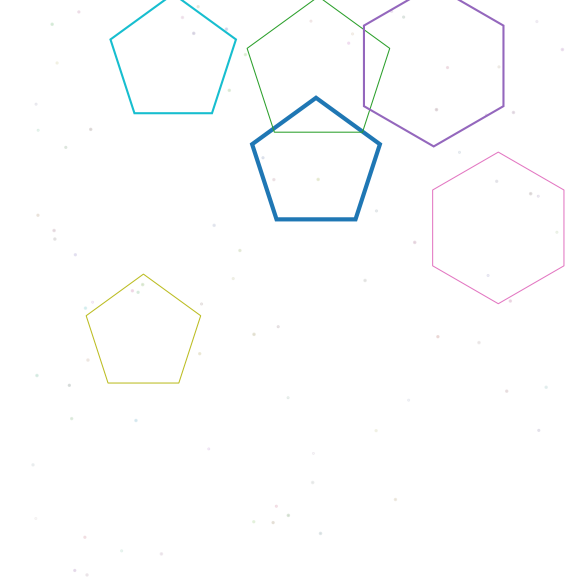[{"shape": "pentagon", "thickness": 2, "radius": 0.58, "center": [0.547, 0.713]}, {"shape": "pentagon", "thickness": 0.5, "radius": 0.65, "center": [0.551, 0.875]}, {"shape": "hexagon", "thickness": 1, "radius": 0.7, "center": [0.751, 0.885]}, {"shape": "hexagon", "thickness": 0.5, "radius": 0.66, "center": [0.863, 0.604]}, {"shape": "pentagon", "thickness": 0.5, "radius": 0.52, "center": [0.248, 0.42]}, {"shape": "pentagon", "thickness": 1, "radius": 0.57, "center": [0.3, 0.896]}]